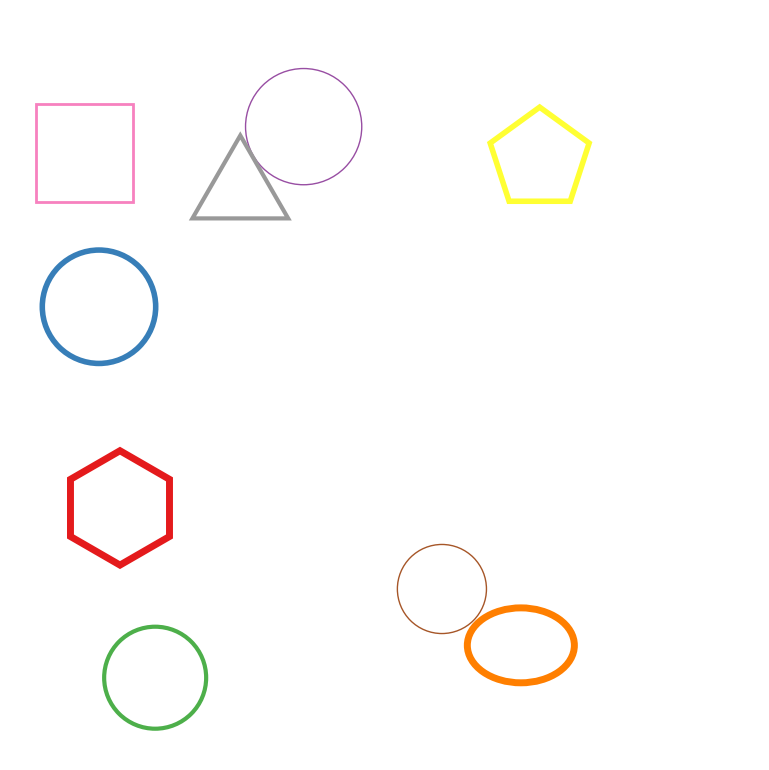[{"shape": "hexagon", "thickness": 2.5, "radius": 0.37, "center": [0.156, 0.34]}, {"shape": "circle", "thickness": 2, "radius": 0.37, "center": [0.129, 0.602]}, {"shape": "circle", "thickness": 1.5, "radius": 0.33, "center": [0.202, 0.12]}, {"shape": "circle", "thickness": 0.5, "radius": 0.38, "center": [0.394, 0.836]}, {"shape": "oval", "thickness": 2.5, "radius": 0.35, "center": [0.676, 0.162]}, {"shape": "pentagon", "thickness": 2, "radius": 0.34, "center": [0.701, 0.793]}, {"shape": "circle", "thickness": 0.5, "radius": 0.29, "center": [0.574, 0.235]}, {"shape": "square", "thickness": 1, "radius": 0.32, "center": [0.11, 0.802]}, {"shape": "triangle", "thickness": 1.5, "radius": 0.36, "center": [0.312, 0.752]}]